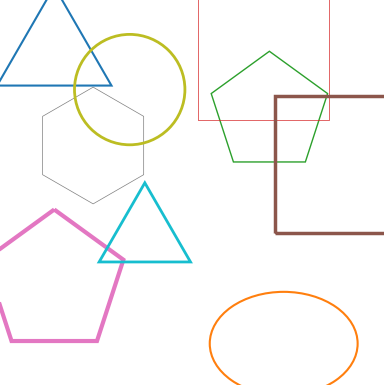[{"shape": "triangle", "thickness": 1.5, "radius": 0.86, "center": [0.141, 0.863]}, {"shape": "oval", "thickness": 1.5, "radius": 0.96, "center": [0.737, 0.108]}, {"shape": "pentagon", "thickness": 1, "radius": 0.79, "center": [0.7, 0.708]}, {"shape": "square", "thickness": 0.5, "radius": 0.85, "center": [0.685, 0.858]}, {"shape": "square", "thickness": 2.5, "radius": 0.89, "center": [0.892, 0.573]}, {"shape": "pentagon", "thickness": 3, "radius": 0.94, "center": [0.141, 0.267]}, {"shape": "hexagon", "thickness": 0.5, "radius": 0.76, "center": [0.242, 0.622]}, {"shape": "circle", "thickness": 2, "radius": 0.72, "center": [0.337, 0.767]}, {"shape": "triangle", "thickness": 2, "radius": 0.69, "center": [0.376, 0.388]}]